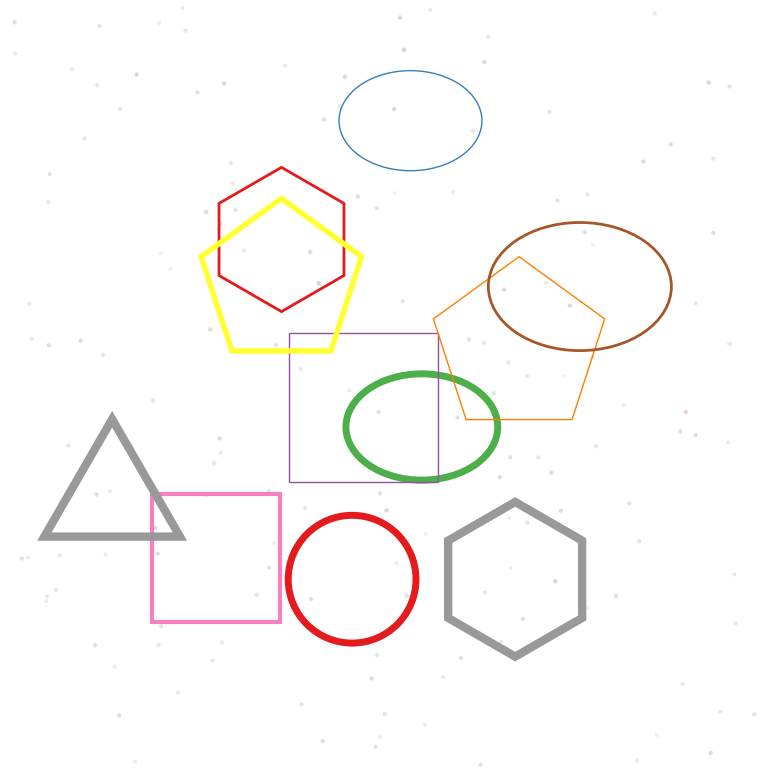[{"shape": "circle", "thickness": 2.5, "radius": 0.41, "center": [0.457, 0.248]}, {"shape": "hexagon", "thickness": 1, "radius": 0.47, "center": [0.366, 0.689]}, {"shape": "oval", "thickness": 0.5, "radius": 0.46, "center": [0.533, 0.843]}, {"shape": "oval", "thickness": 2.5, "radius": 0.49, "center": [0.548, 0.445]}, {"shape": "square", "thickness": 0.5, "radius": 0.48, "center": [0.472, 0.471]}, {"shape": "pentagon", "thickness": 0.5, "radius": 0.58, "center": [0.674, 0.55]}, {"shape": "pentagon", "thickness": 2, "radius": 0.55, "center": [0.365, 0.633]}, {"shape": "oval", "thickness": 1, "radius": 0.59, "center": [0.753, 0.628]}, {"shape": "square", "thickness": 1.5, "radius": 0.42, "center": [0.281, 0.275]}, {"shape": "triangle", "thickness": 3, "radius": 0.51, "center": [0.146, 0.354]}, {"shape": "hexagon", "thickness": 3, "radius": 0.5, "center": [0.669, 0.248]}]